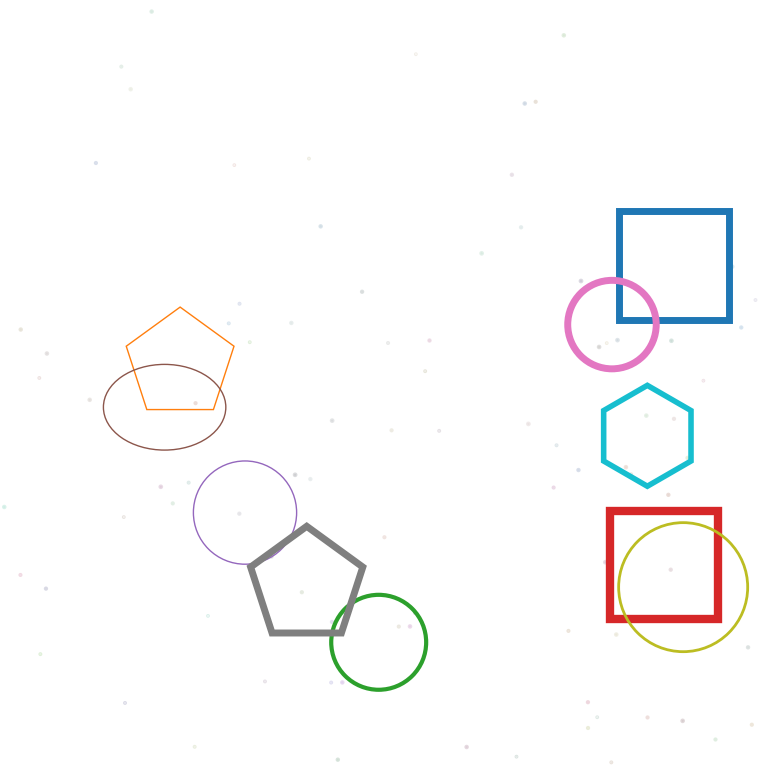[{"shape": "square", "thickness": 2.5, "radius": 0.36, "center": [0.875, 0.655]}, {"shape": "pentagon", "thickness": 0.5, "radius": 0.37, "center": [0.234, 0.528]}, {"shape": "circle", "thickness": 1.5, "radius": 0.31, "center": [0.492, 0.166]}, {"shape": "square", "thickness": 3, "radius": 0.35, "center": [0.862, 0.266]}, {"shape": "circle", "thickness": 0.5, "radius": 0.34, "center": [0.318, 0.334]}, {"shape": "oval", "thickness": 0.5, "radius": 0.4, "center": [0.214, 0.471]}, {"shape": "circle", "thickness": 2.5, "radius": 0.29, "center": [0.795, 0.578]}, {"shape": "pentagon", "thickness": 2.5, "radius": 0.38, "center": [0.398, 0.24]}, {"shape": "circle", "thickness": 1, "radius": 0.42, "center": [0.887, 0.237]}, {"shape": "hexagon", "thickness": 2, "radius": 0.33, "center": [0.841, 0.434]}]